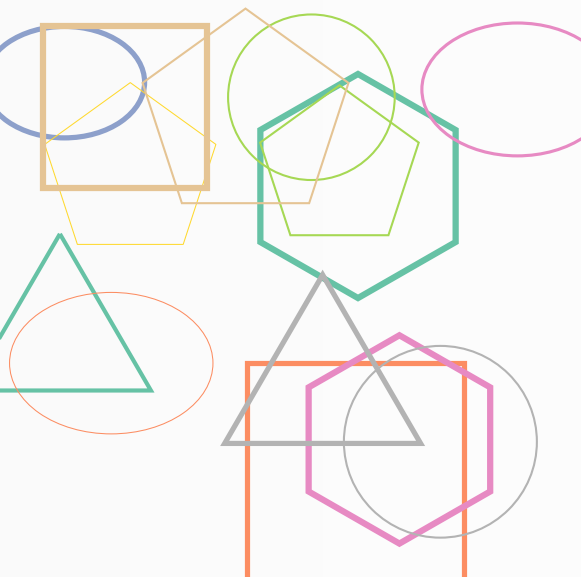[{"shape": "hexagon", "thickness": 3, "radius": 0.97, "center": [0.616, 0.677]}, {"shape": "triangle", "thickness": 2, "radius": 0.9, "center": [0.103, 0.413]}, {"shape": "square", "thickness": 2.5, "radius": 0.93, "center": [0.611, 0.183]}, {"shape": "oval", "thickness": 0.5, "radius": 0.87, "center": [0.191, 0.37]}, {"shape": "oval", "thickness": 2.5, "radius": 0.69, "center": [0.111, 0.857]}, {"shape": "oval", "thickness": 1.5, "radius": 0.82, "center": [0.89, 0.844]}, {"shape": "hexagon", "thickness": 3, "radius": 0.9, "center": [0.687, 0.238]}, {"shape": "circle", "thickness": 1, "radius": 0.72, "center": [0.536, 0.831]}, {"shape": "pentagon", "thickness": 1, "radius": 0.72, "center": [0.584, 0.708]}, {"shape": "pentagon", "thickness": 0.5, "radius": 0.77, "center": [0.224, 0.701]}, {"shape": "pentagon", "thickness": 1, "radius": 0.93, "center": [0.422, 0.798]}, {"shape": "square", "thickness": 3, "radius": 0.7, "center": [0.215, 0.813]}, {"shape": "triangle", "thickness": 2.5, "radius": 0.97, "center": [0.555, 0.329]}, {"shape": "circle", "thickness": 1, "radius": 0.83, "center": [0.758, 0.234]}]